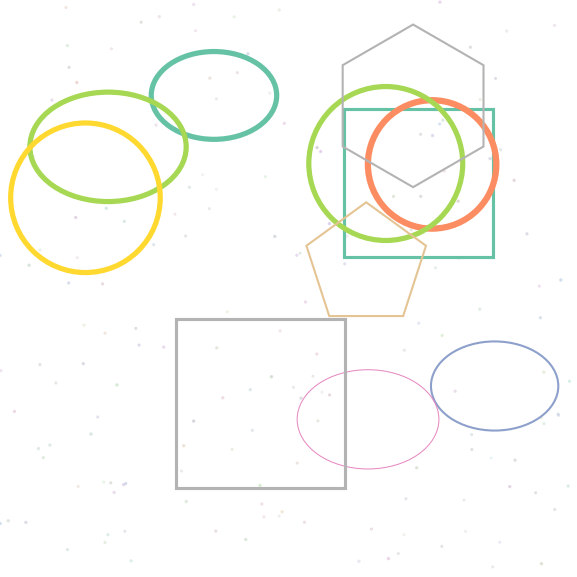[{"shape": "oval", "thickness": 2.5, "radius": 0.54, "center": [0.371, 0.834]}, {"shape": "square", "thickness": 1.5, "radius": 0.64, "center": [0.725, 0.682]}, {"shape": "circle", "thickness": 3, "radius": 0.56, "center": [0.748, 0.714]}, {"shape": "oval", "thickness": 1, "radius": 0.55, "center": [0.857, 0.331]}, {"shape": "oval", "thickness": 0.5, "radius": 0.61, "center": [0.637, 0.273]}, {"shape": "oval", "thickness": 2.5, "radius": 0.68, "center": [0.187, 0.745]}, {"shape": "circle", "thickness": 2.5, "radius": 0.67, "center": [0.668, 0.716]}, {"shape": "circle", "thickness": 2.5, "radius": 0.65, "center": [0.148, 0.657]}, {"shape": "pentagon", "thickness": 1, "radius": 0.54, "center": [0.634, 0.54]}, {"shape": "hexagon", "thickness": 1, "radius": 0.7, "center": [0.715, 0.816]}, {"shape": "square", "thickness": 1.5, "radius": 0.73, "center": [0.451, 0.3]}]